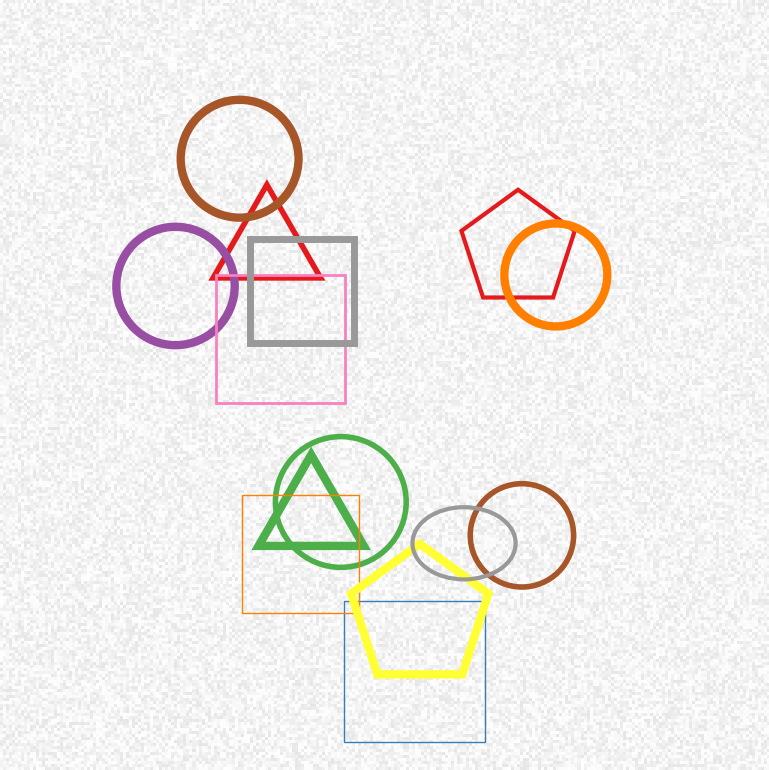[{"shape": "pentagon", "thickness": 1.5, "radius": 0.39, "center": [0.673, 0.676]}, {"shape": "triangle", "thickness": 2, "radius": 0.4, "center": [0.347, 0.679]}, {"shape": "square", "thickness": 0.5, "radius": 0.46, "center": [0.539, 0.127]}, {"shape": "triangle", "thickness": 3, "radius": 0.39, "center": [0.404, 0.33]}, {"shape": "circle", "thickness": 2, "radius": 0.42, "center": [0.443, 0.348]}, {"shape": "circle", "thickness": 3, "radius": 0.38, "center": [0.228, 0.629]}, {"shape": "circle", "thickness": 3, "radius": 0.33, "center": [0.722, 0.643]}, {"shape": "square", "thickness": 0.5, "radius": 0.38, "center": [0.391, 0.281]}, {"shape": "pentagon", "thickness": 3, "radius": 0.47, "center": [0.545, 0.2]}, {"shape": "circle", "thickness": 2, "radius": 0.34, "center": [0.678, 0.305]}, {"shape": "circle", "thickness": 3, "radius": 0.38, "center": [0.311, 0.794]}, {"shape": "square", "thickness": 1, "radius": 0.42, "center": [0.364, 0.56]}, {"shape": "square", "thickness": 2.5, "radius": 0.34, "center": [0.392, 0.622]}, {"shape": "oval", "thickness": 1.5, "radius": 0.33, "center": [0.603, 0.294]}]